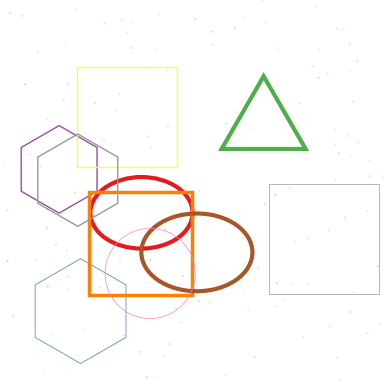[{"shape": "oval", "thickness": 3, "radius": 0.66, "center": [0.367, 0.447]}, {"shape": "hexagon", "thickness": 0.5, "radius": 0.68, "center": [0.209, 0.192]}, {"shape": "triangle", "thickness": 3, "radius": 0.63, "center": [0.685, 0.676]}, {"shape": "hexagon", "thickness": 1, "radius": 0.57, "center": [0.154, 0.56]}, {"shape": "square", "thickness": 2.5, "radius": 0.67, "center": [0.365, 0.368]}, {"shape": "square", "thickness": 1, "radius": 0.65, "center": [0.33, 0.695]}, {"shape": "oval", "thickness": 3, "radius": 0.72, "center": [0.511, 0.345]}, {"shape": "circle", "thickness": 0.5, "radius": 0.59, "center": [0.39, 0.29]}, {"shape": "square", "thickness": 0.5, "radius": 0.72, "center": [0.842, 0.379]}, {"shape": "hexagon", "thickness": 1, "radius": 0.6, "center": [0.202, 0.532]}]